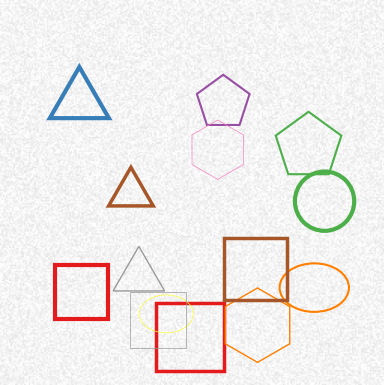[{"shape": "square", "thickness": 3, "radius": 0.35, "center": [0.212, 0.241]}, {"shape": "square", "thickness": 2.5, "radius": 0.44, "center": [0.494, 0.125]}, {"shape": "triangle", "thickness": 3, "radius": 0.44, "center": [0.206, 0.737]}, {"shape": "circle", "thickness": 3, "radius": 0.39, "center": [0.843, 0.477]}, {"shape": "pentagon", "thickness": 1.5, "radius": 0.45, "center": [0.801, 0.62]}, {"shape": "pentagon", "thickness": 1.5, "radius": 0.36, "center": [0.58, 0.734]}, {"shape": "oval", "thickness": 1.5, "radius": 0.45, "center": [0.816, 0.253]}, {"shape": "hexagon", "thickness": 1, "radius": 0.48, "center": [0.669, 0.155]}, {"shape": "oval", "thickness": 0.5, "radius": 0.35, "center": [0.432, 0.185]}, {"shape": "triangle", "thickness": 2.5, "radius": 0.33, "center": [0.34, 0.499]}, {"shape": "square", "thickness": 2.5, "radius": 0.41, "center": [0.663, 0.302]}, {"shape": "hexagon", "thickness": 0.5, "radius": 0.39, "center": [0.565, 0.611]}, {"shape": "triangle", "thickness": 1, "radius": 0.39, "center": [0.361, 0.283]}, {"shape": "square", "thickness": 0.5, "radius": 0.36, "center": [0.409, 0.169]}]